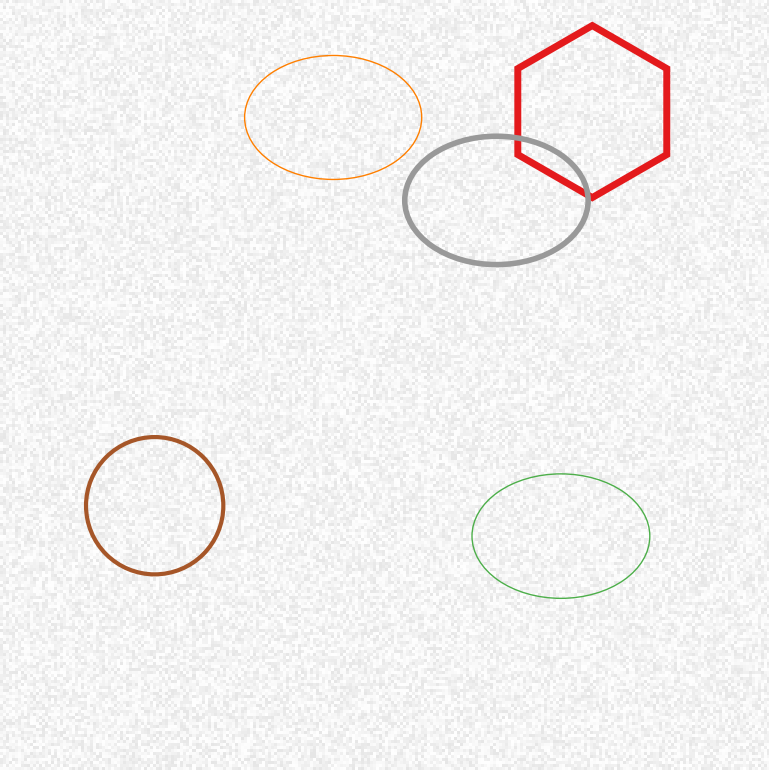[{"shape": "hexagon", "thickness": 2.5, "radius": 0.56, "center": [0.769, 0.855]}, {"shape": "oval", "thickness": 0.5, "radius": 0.58, "center": [0.728, 0.304]}, {"shape": "oval", "thickness": 0.5, "radius": 0.57, "center": [0.433, 0.847]}, {"shape": "circle", "thickness": 1.5, "radius": 0.45, "center": [0.201, 0.343]}, {"shape": "oval", "thickness": 2, "radius": 0.6, "center": [0.645, 0.74]}]